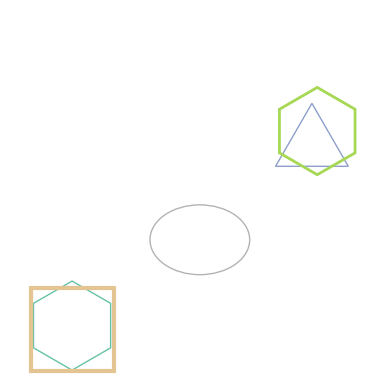[{"shape": "hexagon", "thickness": 1, "radius": 0.58, "center": [0.187, 0.154]}, {"shape": "triangle", "thickness": 1, "radius": 0.55, "center": [0.81, 0.623]}, {"shape": "hexagon", "thickness": 2, "radius": 0.57, "center": [0.824, 0.66]}, {"shape": "square", "thickness": 3, "radius": 0.54, "center": [0.188, 0.144]}, {"shape": "oval", "thickness": 1, "radius": 0.65, "center": [0.519, 0.377]}]